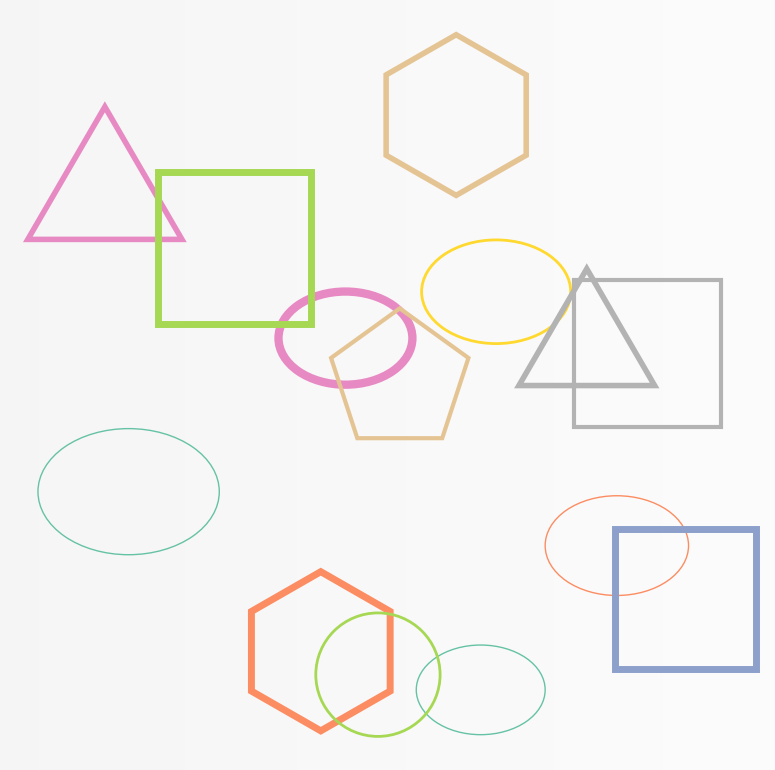[{"shape": "oval", "thickness": 0.5, "radius": 0.58, "center": [0.166, 0.361]}, {"shape": "oval", "thickness": 0.5, "radius": 0.42, "center": [0.62, 0.104]}, {"shape": "hexagon", "thickness": 2.5, "radius": 0.52, "center": [0.414, 0.154]}, {"shape": "oval", "thickness": 0.5, "radius": 0.46, "center": [0.796, 0.291]}, {"shape": "square", "thickness": 2.5, "radius": 0.45, "center": [0.885, 0.222]}, {"shape": "oval", "thickness": 3, "radius": 0.43, "center": [0.446, 0.561]}, {"shape": "triangle", "thickness": 2, "radius": 0.57, "center": [0.135, 0.746]}, {"shape": "circle", "thickness": 1, "radius": 0.4, "center": [0.488, 0.124]}, {"shape": "square", "thickness": 2.5, "radius": 0.5, "center": [0.303, 0.678]}, {"shape": "oval", "thickness": 1, "radius": 0.48, "center": [0.64, 0.621]}, {"shape": "pentagon", "thickness": 1.5, "radius": 0.47, "center": [0.516, 0.506]}, {"shape": "hexagon", "thickness": 2, "radius": 0.52, "center": [0.589, 0.851]}, {"shape": "triangle", "thickness": 2, "radius": 0.51, "center": [0.757, 0.55]}, {"shape": "square", "thickness": 1.5, "radius": 0.48, "center": [0.836, 0.541]}]